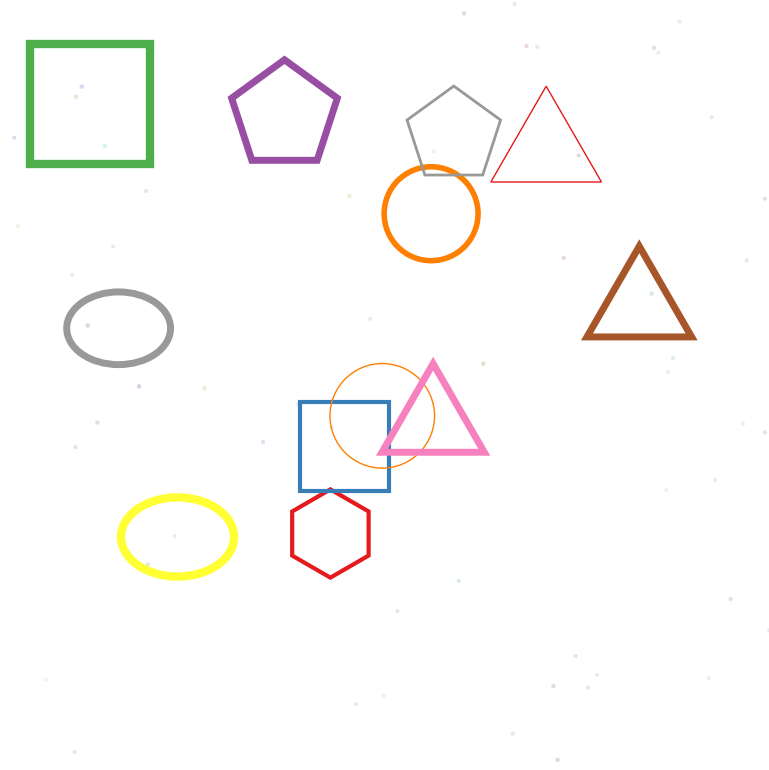[{"shape": "triangle", "thickness": 0.5, "radius": 0.41, "center": [0.709, 0.805]}, {"shape": "hexagon", "thickness": 1.5, "radius": 0.29, "center": [0.429, 0.307]}, {"shape": "square", "thickness": 1.5, "radius": 0.29, "center": [0.447, 0.42]}, {"shape": "square", "thickness": 3, "radius": 0.39, "center": [0.116, 0.864]}, {"shape": "pentagon", "thickness": 2.5, "radius": 0.36, "center": [0.369, 0.85]}, {"shape": "circle", "thickness": 2, "radius": 0.3, "center": [0.56, 0.722]}, {"shape": "circle", "thickness": 0.5, "radius": 0.34, "center": [0.496, 0.46]}, {"shape": "oval", "thickness": 3, "radius": 0.37, "center": [0.231, 0.303]}, {"shape": "triangle", "thickness": 2.5, "radius": 0.39, "center": [0.83, 0.602]}, {"shape": "triangle", "thickness": 2.5, "radius": 0.38, "center": [0.563, 0.451]}, {"shape": "oval", "thickness": 2.5, "radius": 0.34, "center": [0.154, 0.574]}, {"shape": "pentagon", "thickness": 1, "radius": 0.32, "center": [0.589, 0.824]}]